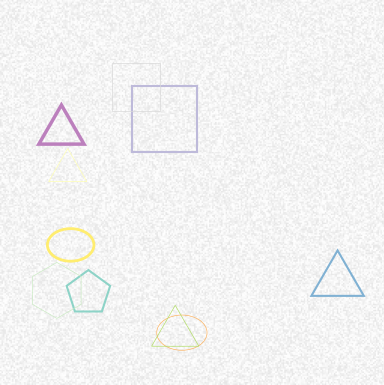[{"shape": "pentagon", "thickness": 1.5, "radius": 0.3, "center": [0.23, 0.239]}, {"shape": "triangle", "thickness": 0.5, "radius": 0.29, "center": [0.176, 0.557]}, {"shape": "square", "thickness": 1.5, "radius": 0.43, "center": [0.427, 0.69]}, {"shape": "triangle", "thickness": 1.5, "radius": 0.39, "center": [0.877, 0.271]}, {"shape": "oval", "thickness": 0.5, "radius": 0.33, "center": [0.472, 0.136]}, {"shape": "triangle", "thickness": 0.5, "radius": 0.35, "center": [0.455, 0.136]}, {"shape": "square", "thickness": 0.5, "radius": 0.31, "center": [0.354, 0.774]}, {"shape": "triangle", "thickness": 2.5, "radius": 0.34, "center": [0.16, 0.66]}, {"shape": "hexagon", "thickness": 0.5, "radius": 0.36, "center": [0.148, 0.246]}, {"shape": "oval", "thickness": 2, "radius": 0.3, "center": [0.184, 0.364]}]